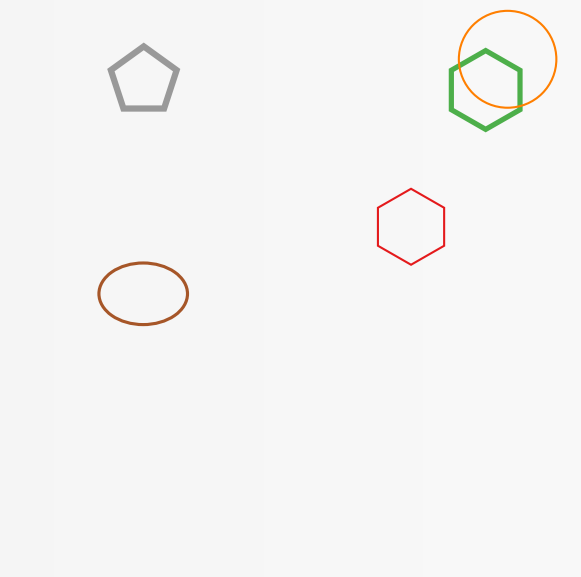[{"shape": "hexagon", "thickness": 1, "radius": 0.33, "center": [0.707, 0.606]}, {"shape": "hexagon", "thickness": 2.5, "radius": 0.34, "center": [0.836, 0.843]}, {"shape": "circle", "thickness": 1, "radius": 0.42, "center": [0.873, 0.896]}, {"shape": "oval", "thickness": 1.5, "radius": 0.38, "center": [0.246, 0.49]}, {"shape": "pentagon", "thickness": 3, "radius": 0.3, "center": [0.247, 0.859]}]